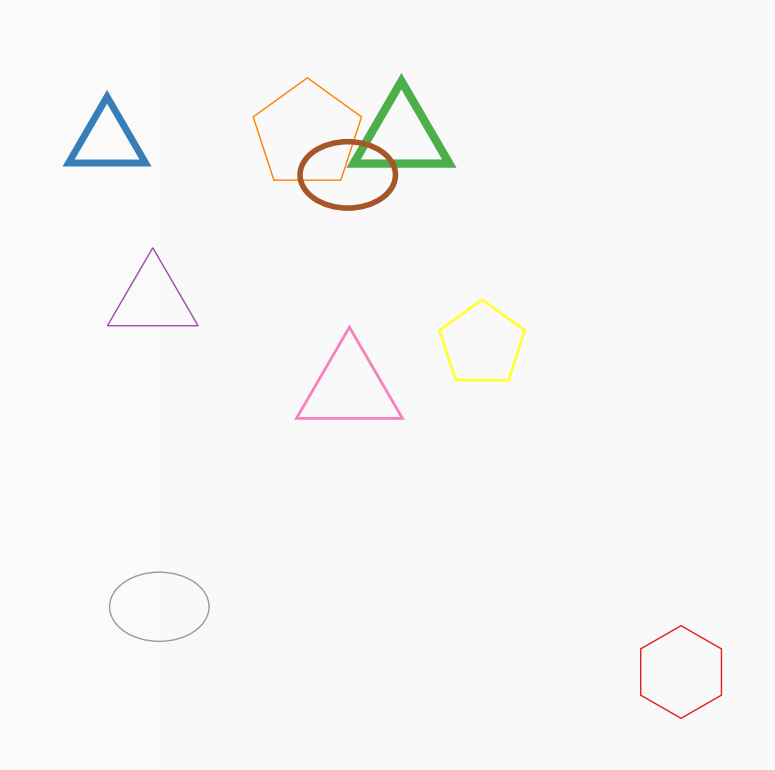[{"shape": "hexagon", "thickness": 0.5, "radius": 0.3, "center": [0.879, 0.127]}, {"shape": "triangle", "thickness": 2.5, "radius": 0.29, "center": [0.138, 0.817]}, {"shape": "triangle", "thickness": 3, "radius": 0.36, "center": [0.518, 0.823]}, {"shape": "triangle", "thickness": 0.5, "radius": 0.34, "center": [0.197, 0.611]}, {"shape": "pentagon", "thickness": 0.5, "radius": 0.37, "center": [0.397, 0.825]}, {"shape": "pentagon", "thickness": 1, "radius": 0.29, "center": [0.622, 0.553]}, {"shape": "oval", "thickness": 2, "radius": 0.31, "center": [0.449, 0.773]}, {"shape": "triangle", "thickness": 1, "radius": 0.39, "center": [0.451, 0.496]}, {"shape": "oval", "thickness": 0.5, "radius": 0.32, "center": [0.206, 0.212]}]